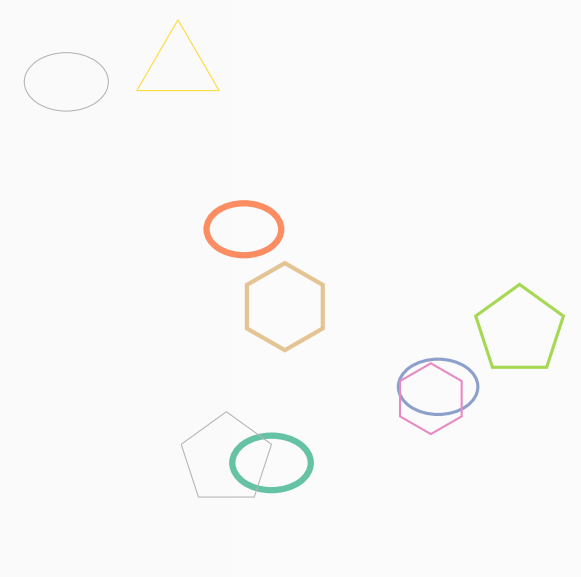[{"shape": "oval", "thickness": 3, "radius": 0.34, "center": [0.467, 0.198]}, {"shape": "oval", "thickness": 3, "radius": 0.32, "center": [0.42, 0.602]}, {"shape": "oval", "thickness": 1.5, "radius": 0.34, "center": [0.754, 0.329]}, {"shape": "hexagon", "thickness": 1, "radius": 0.31, "center": [0.741, 0.309]}, {"shape": "pentagon", "thickness": 1.5, "radius": 0.4, "center": [0.894, 0.427]}, {"shape": "triangle", "thickness": 0.5, "radius": 0.41, "center": [0.306, 0.883]}, {"shape": "hexagon", "thickness": 2, "radius": 0.38, "center": [0.49, 0.468]}, {"shape": "pentagon", "thickness": 0.5, "radius": 0.41, "center": [0.389, 0.205]}, {"shape": "oval", "thickness": 0.5, "radius": 0.36, "center": [0.114, 0.857]}]